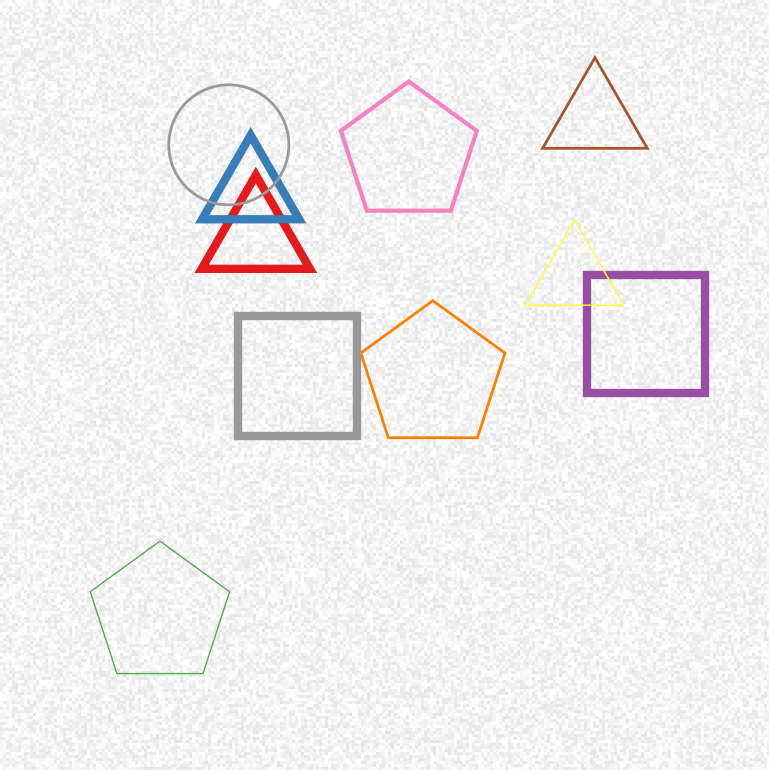[{"shape": "triangle", "thickness": 3, "radius": 0.41, "center": [0.332, 0.691]}, {"shape": "triangle", "thickness": 3, "radius": 0.36, "center": [0.326, 0.752]}, {"shape": "pentagon", "thickness": 0.5, "radius": 0.48, "center": [0.208, 0.202]}, {"shape": "square", "thickness": 3, "radius": 0.38, "center": [0.839, 0.566]}, {"shape": "pentagon", "thickness": 1, "radius": 0.49, "center": [0.562, 0.511]}, {"shape": "triangle", "thickness": 0.5, "radius": 0.37, "center": [0.746, 0.641]}, {"shape": "triangle", "thickness": 1, "radius": 0.39, "center": [0.773, 0.847]}, {"shape": "pentagon", "thickness": 1.5, "radius": 0.46, "center": [0.531, 0.801]}, {"shape": "circle", "thickness": 1, "radius": 0.39, "center": [0.297, 0.812]}, {"shape": "square", "thickness": 3, "radius": 0.39, "center": [0.387, 0.511]}]